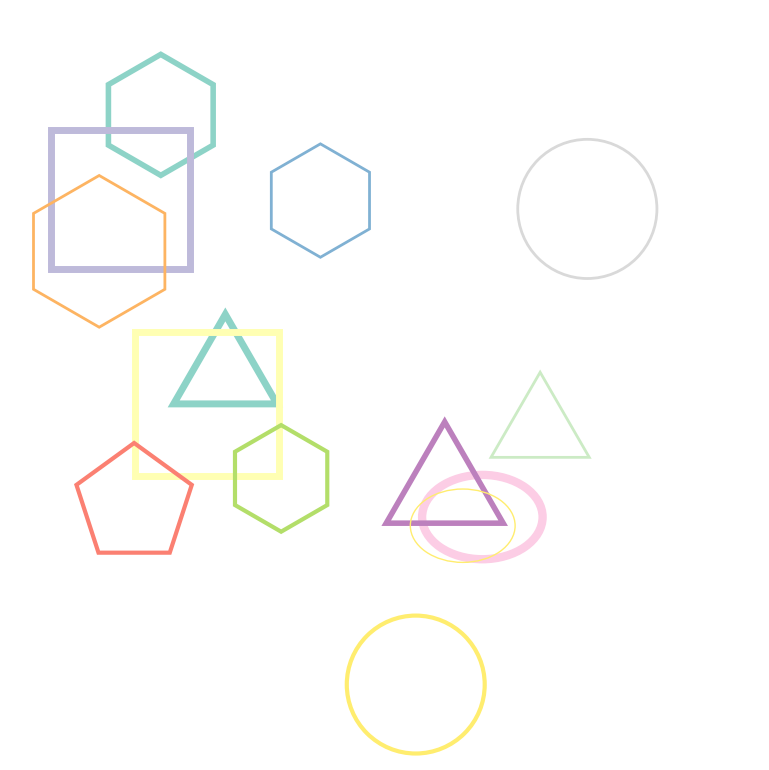[{"shape": "hexagon", "thickness": 2, "radius": 0.39, "center": [0.209, 0.851]}, {"shape": "triangle", "thickness": 2.5, "radius": 0.39, "center": [0.293, 0.514]}, {"shape": "square", "thickness": 2.5, "radius": 0.47, "center": [0.269, 0.476]}, {"shape": "square", "thickness": 2.5, "radius": 0.45, "center": [0.157, 0.741]}, {"shape": "pentagon", "thickness": 1.5, "radius": 0.39, "center": [0.174, 0.346]}, {"shape": "hexagon", "thickness": 1, "radius": 0.37, "center": [0.416, 0.74]}, {"shape": "hexagon", "thickness": 1, "radius": 0.49, "center": [0.129, 0.674]}, {"shape": "hexagon", "thickness": 1.5, "radius": 0.35, "center": [0.365, 0.379]}, {"shape": "oval", "thickness": 3, "radius": 0.39, "center": [0.626, 0.328]}, {"shape": "circle", "thickness": 1, "radius": 0.45, "center": [0.763, 0.729]}, {"shape": "triangle", "thickness": 2, "radius": 0.44, "center": [0.578, 0.364]}, {"shape": "triangle", "thickness": 1, "radius": 0.37, "center": [0.701, 0.443]}, {"shape": "oval", "thickness": 0.5, "radius": 0.34, "center": [0.601, 0.317]}, {"shape": "circle", "thickness": 1.5, "radius": 0.45, "center": [0.54, 0.111]}]